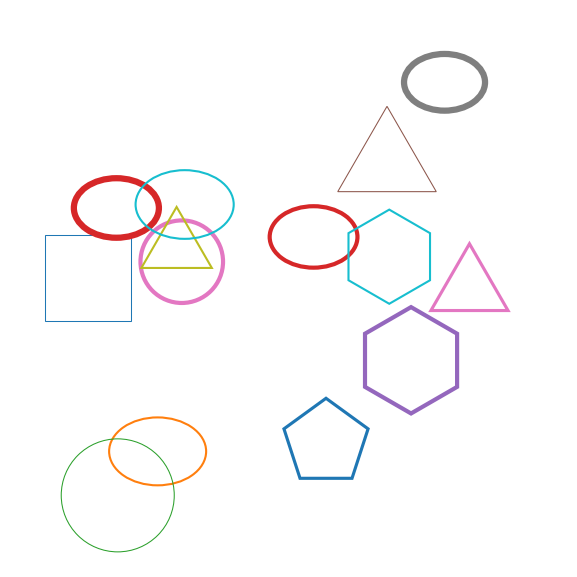[{"shape": "pentagon", "thickness": 1.5, "radius": 0.38, "center": [0.565, 0.233]}, {"shape": "square", "thickness": 0.5, "radius": 0.37, "center": [0.152, 0.518]}, {"shape": "oval", "thickness": 1, "radius": 0.42, "center": [0.273, 0.218]}, {"shape": "circle", "thickness": 0.5, "radius": 0.49, "center": [0.204, 0.141]}, {"shape": "oval", "thickness": 3, "radius": 0.37, "center": [0.202, 0.639]}, {"shape": "oval", "thickness": 2, "radius": 0.38, "center": [0.543, 0.589]}, {"shape": "hexagon", "thickness": 2, "radius": 0.46, "center": [0.712, 0.375]}, {"shape": "triangle", "thickness": 0.5, "radius": 0.49, "center": [0.67, 0.717]}, {"shape": "circle", "thickness": 2, "radius": 0.36, "center": [0.315, 0.546]}, {"shape": "triangle", "thickness": 1.5, "radius": 0.39, "center": [0.813, 0.5]}, {"shape": "oval", "thickness": 3, "radius": 0.35, "center": [0.77, 0.857]}, {"shape": "triangle", "thickness": 1, "radius": 0.35, "center": [0.306, 0.57]}, {"shape": "oval", "thickness": 1, "radius": 0.42, "center": [0.32, 0.645]}, {"shape": "hexagon", "thickness": 1, "radius": 0.41, "center": [0.674, 0.555]}]